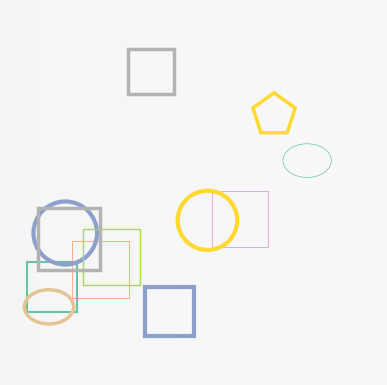[{"shape": "square", "thickness": 1.5, "radius": 0.32, "center": [0.134, 0.254]}, {"shape": "oval", "thickness": 0.5, "radius": 0.31, "center": [0.793, 0.583]}, {"shape": "square", "thickness": 0.5, "radius": 0.37, "center": [0.259, 0.299]}, {"shape": "circle", "thickness": 3, "radius": 0.41, "center": [0.168, 0.395]}, {"shape": "square", "thickness": 3, "radius": 0.32, "center": [0.437, 0.192]}, {"shape": "square", "thickness": 0.5, "radius": 0.36, "center": [0.619, 0.43]}, {"shape": "square", "thickness": 1, "radius": 0.37, "center": [0.288, 0.332]}, {"shape": "circle", "thickness": 3, "radius": 0.38, "center": [0.535, 0.428]}, {"shape": "pentagon", "thickness": 2.5, "radius": 0.29, "center": [0.707, 0.702]}, {"shape": "oval", "thickness": 2.5, "radius": 0.32, "center": [0.126, 0.203]}, {"shape": "square", "thickness": 2.5, "radius": 0.3, "center": [0.39, 0.814]}, {"shape": "square", "thickness": 2.5, "radius": 0.41, "center": [0.178, 0.379]}]